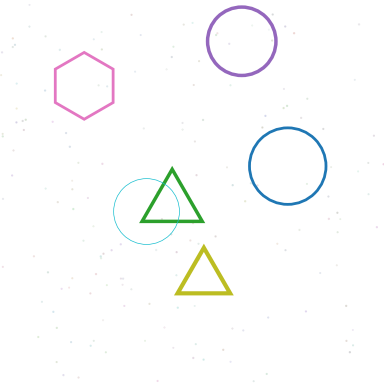[{"shape": "circle", "thickness": 2, "radius": 0.5, "center": [0.747, 0.569]}, {"shape": "triangle", "thickness": 2.5, "radius": 0.45, "center": [0.447, 0.47]}, {"shape": "circle", "thickness": 2.5, "radius": 0.44, "center": [0.628, 0.893]}, {"shape": "hexagon", "thickness": 2, "radius": 0.43, "center": [0.219, 0.777]}, {"shape": "triangle", "thickness": 3, "radius": 0.39, "center": [0.53, 0.278]}, {"shape": "circle", "thickness": 0.5, "radius": 0.43, "center": [0.381, 0.451]}]